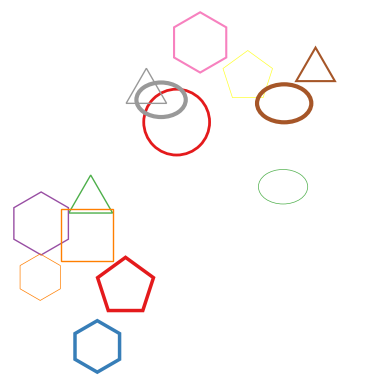[{"shape": "circle", "thickness": 2, "radius": 0.43, "center": [0.459, 0.683]}, {"shape": "pentagon", "thickness": 2.5, "radius": 0.38, "center": [0.326, 0.255]}, {"shape": "hexagon", "thickness": 2.5, "radius": 0.33, "center": [0.253, 0.1]}, {"shape": "oval", "thickness": 0.5, "radius": 0.32, "center": [0.735, 0.515]}, {"shape": "triangle", "thickness": 1, "radius": 0.33, "center": [0.236, 0.48]}, {"shape": "hexagon", "thickness": 1, "radius": 0.41, "center": [0.107, 0.42]}, {"shape": "hexagon", "thickness": 0.5, "radius": 0.3, "center": [0.104, 0.28]}, {"shape": "square", "thickness": 1, "radius": 0.34, "center": [0.227, 0.39]}, {"shape": "pentagon", "thickness": 0.5, "radius": 0.34, "center": [0.644, 0.801]}, {"shape": "triangle", "thickness": 1.5, "radius": 0.29, "center": [0.82, 0.818]}, {"shape": "oval", "thickness": 3, "radius": 0.35, "center": [0.738, 0.732]}, {"shape": "hexagon", "thickness": 1.5, "radius": 0.39, "center": [0.52, 0.89]}, {"shape": "oval", "thickness": 3, "radius": 0.32, "center": [0.418, 0.741]}, {"shape": "triangle", "thickness": 1, "radius": 0.3, "center": [0.38, 0.762]}]